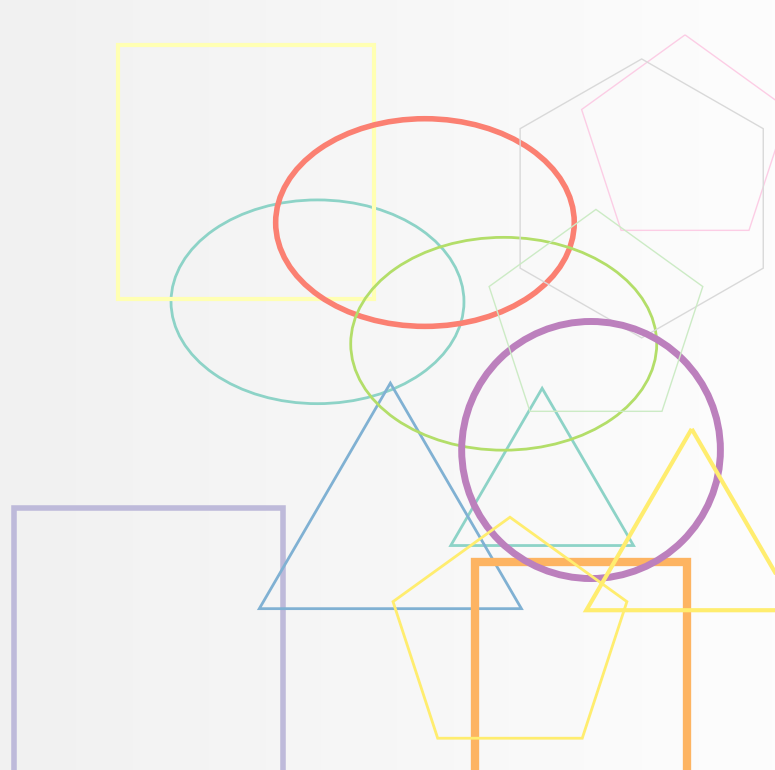[{"shape": "triangle", "thickness": 1, "radius": 0.68, "center": [0.7, 0.36]}, {"shape": "oval", "thickness": 1, "radius": 0.94, "center": [0.41, 0.608]}, {"shape": "square", "thickness": 1.5, "radius": 0.82, "center": [0.317, 0.776]}, {"shape": "square", "thickness": 2, "radius": 0.87, "center": [0.192, 0.167]}, {"shape": "oval", "thickness": 2, "radius": 0.96, "center": [0.548, 0.711]}, {"shape": "triangle", "thickness": 1, "radius": 0.98, "center": [0.504, 0.307]}, {"shape": "square", "thickness": 3, "radius": 0.68, "center": [0.75, 0.133]}, {"shape": "oval", "thickness": 1, "radius": 0.99, "center": [0.65, 0.554]}, {"shape": "pentagon", "thickness": 0.5, "radius": 0.7, "center": [0.884, 0.814]}, {"shape": "hexagon", "thickness": 0.5, "radius": 0.91, "center": [0.828, 0.742]}, {"shape": "circle", "thickness": 2.5, "radius": 0.83, "center": [0.763, 0.416]}, {"shape": "pentagon", "thickness": 0.5, "radius": 0.72, "center": [0.769, 0.583]}, {"shape": "triangle", "thickness": 1.5, "radius": 0.78, "center": [0.893, 0.286]}, {"shape": "pentagon", "thickness": 1, "radius": 0.79, "center": [0.658, 0.17]}]